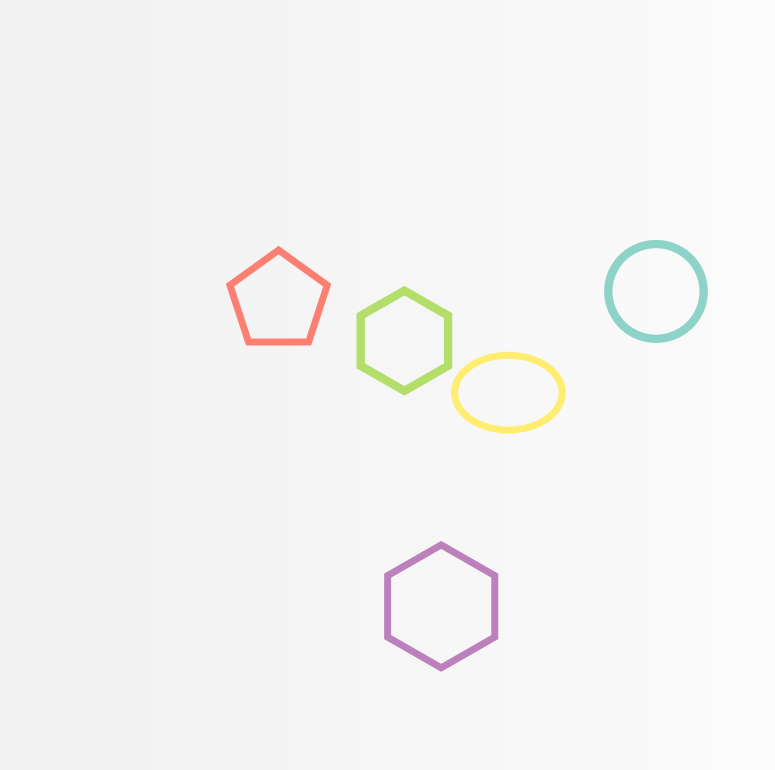[{"shape": "circle", "thickness": 3, "radius": 0.31, "center": [0.846, 0.622]}, {"shape": "pentagon", "thickness": 2.5, "radius": 0.33, "center": [0.359, 0.609]}, {"shape": "hexagon", "thickness": 3, "radius": 0.33, "center": [0.522, 0.557]}, {"shape": "hexagon", "thickness": 2.5, "radius": 0.4, "center": [0.569, 0.213]}, {"shape": "oval", "thickness": 2.5, "radius": 0.35, "center": [0.656, 0.49]}]